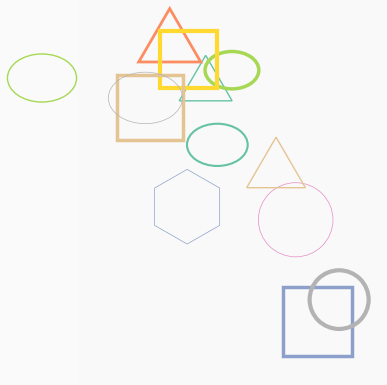[{"shape": "oval", "thickness": 1.5, "radius": 0.39, "center": [0.561, 0.624]}, {"shape": "triangle", "thickness": 1, "radius": 0.39, "center": [0.531, 0.778]}, {"shape": "triangle", "thickness": 2, "radius": 0.46, "center": [0.438, 0.885]}, {"shape": "square", "thickness": 2.5, "radius": 0.44, "center": [0.818, 0.164]}, {"shape": "hexagon", "thickness": 0.5, "radius": 0.48, "center": [0.483, 0.463]}, {"shape": "circle", "thickness": 0.5, "radius": 0.48, "center": [0.763, 0.429]}, {"shape": "oval", "thickness": 1, "radius": 0.45, "center": [0.108, 0.797]}, {"shape": "oval", "thickness": 2.5, "radius": 0.35, "center": [0.599, 0.818]}, {"shape": "square", "thickness": 3, "radius": 0.37, "center": [0.486, 0.845]}, {"shape": "square", "thickness": 2.5, "radius": 0.42, "center": [0.388, 0.72]}, {"shape": "triangle", "thickness": 1, "radius": 0.44, "center": [0.712, 0.556]}, {"shape": "circle", "thickness": 3, "radius": 0.38, "center": [0.875, 0.222]}, {"shape": "oval", "thickness": 0.5, "radius": 0.48, "center": [0.375, 0.746]}]